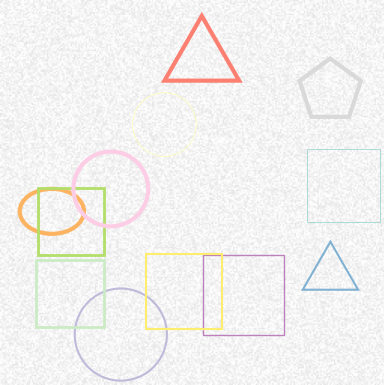[{"shape": "square", "thickness": 0.5, "radius": 0.47, "center": [0.892, 0.519]}, {"shape": "circle", "thickness": 0.5, "radius": 0.41, "center": [0.427, 0.677]}, {"shape": "circle", "thickness": 1.5, "radius": 0.6, "center": [0.314, 0.131]}, {"shape": "triangle", "thickness": 3, "radius": 0.56, "center": [0.524, 0.847]}, {"shape": "triangle", "thickness": 1.5, "radius": 0.41, "center": [0.858, 0.289]}, {"shape": "oval", "thickness": 3, "radius": 0.42, "center": [0.135, 0.451]}, {"shape": "square", "thickness": 2, "radius": 0.43, "center": [0.185, 0.424]}, {"shape": "circle", "thickness": 3, "radius": 0.49, "center": [0.288, 0.509]}, {"shape": "pentagon", "thickness": 3, "radius": 0.42, "center": [0.858, 0.764]}, {"shape": "square", "thickness": 1, "radius": 0.52, "center": [0.633, 0.234]}, {"shape": "square", "thickness": 2, "radius": 0.44, "center": [0.182, 0.238]}, {"shape": "square", "thickness": 1.5, "radius": 0.49, "center": [0.478, 0.242]}]